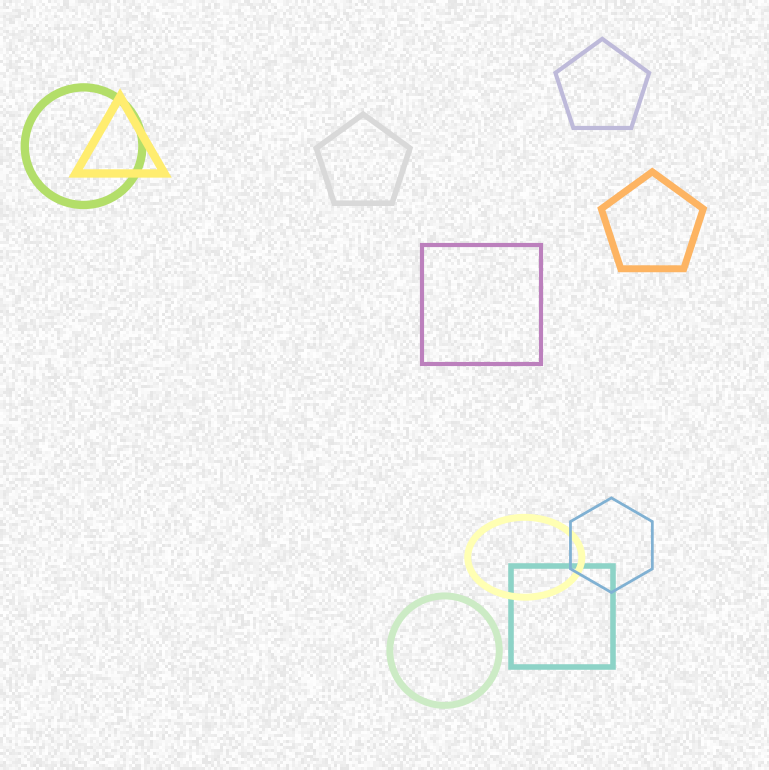[{"shape": "square", "thickness": 2, "radius": 0.33, "center": [0.73, 0.199]}, {"shape": "oval", "thickness": 2.5, "radius": 0.37, "center": [0.682, 0.276]}, {"shape": "pentagon", "thickness": 1.5, "radius": 0.32, "center": [0.782, 0.886]}, {"shape": "hexagon", "thickness": 1, "radius": 0.31, "center": [0.794, 0.292]}, {"shape": "pentagon", "thickness": 2.5, "radius": 0.35, "center": [0.847, 0.707]}, {"shape": "circle", "thickness": 3, "radius": 0.38, "center": [0.109, 0.81]}, {"shape": "pentagon", "thickness": 2, "radius": 0.32, "center": [0.472, 0.788]}, {"shape": "square", "thickness": 1.5, "radius": 0.39, "center": [0.626, 0.605]}, {"shape": "circle", "thickness": 2.5, "radius": 0.36, "center": [0.577, 0.155]}, {"shape": "triangle", "thickness": 3, "radius": 0.33, "center": [0.156, 0.808]}]